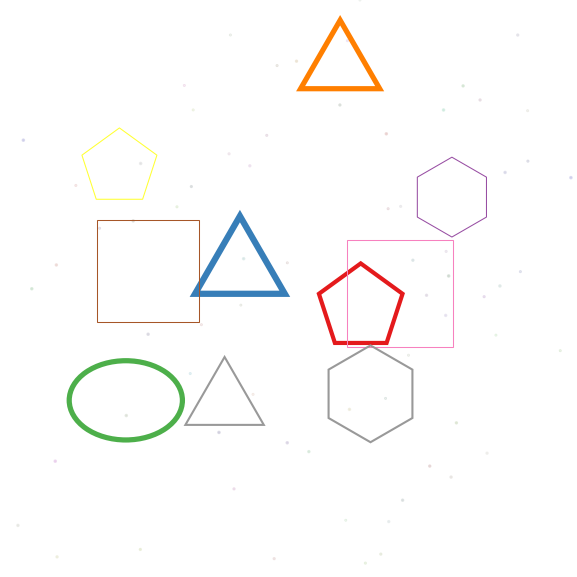[{"shape": "pentagon", "thickness": 2, "radius": 0.38, "center": [0.625, 0.467]}, {"shape": "triangle", "thickness": 3, "radius": 0.45, "center": [0.415, 0.535]}, {"shape": "oval", "thickness": 2.5, "radius": 0.49, "center": [0.218, 0.306]}, {"shape": "hexagon", "thickness": 0.5, "radius": 0.35, "center": [0.783, 0.658]}, {"shape": "triangle", "thickness": 2.5, "radius": 0.4, "center": [0.589, 0.885]}, {"shape": "pentagon", "thickness": 0.5, "radius": 0.34, "center": [0.207, 0.709]}, {"shape": "square", "thickness": 0.5, "radius": 0.44, "center": [0.257, 0.53]}, {"shape": "square", "thickness": 0.5, "radius": 0.46, "center": [0.692, 0.491]}, {"shape": "hexagon", "thickness": 1, "radius": 0.42, "center": [0.642, 0.317]}, {"shape": "triangle", "thickness": 1, "radius": 0.39, "center": [0.389, 0.303]}]